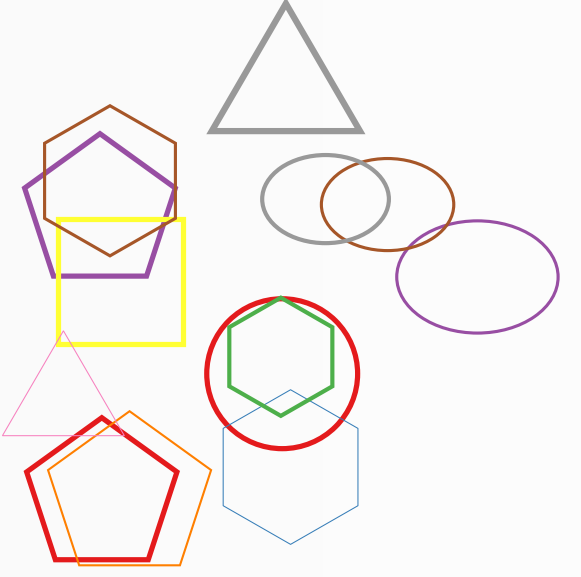[{"shape": "pentagon", "thickness": 2.5, "radius": 0.68, "center": [0.175, 0.14]}, {"shape": "circle", "thickness": 2.5, "radius": 0.65, "center": [0.485, 0.352]}, {"shape": "hexagon", "thickness": 0.5, "radius": 0.67, "center": [0.5, 0.19]}, {"shape": "hexagon", "thickness": 2, "radius": 0.51, "center": [0.483, 0.381]}, {"shape": "oval", "thickness": 1.5, "radius": 0.69, "center": [0.821, 0.52]}, {"shape": "pentagon", "thickness": 2.5, "radius": 0.68, "center": [0.172, 0.631]}, {"shape": "pentagon", "thickness": 1, "radius": 0.74, "center": [0.223, 0.14]}, {"shape": "square", "thickness": 2.5, "radius": 0.54, "center": [0.207, 0.512]}, {"shape": "oval", "thickness": 1.5, "radius": 0.57, "center": [0.667, 0.645]}, {"shape": "hexagon", "thickness": 1.5, "radius": 0.65, "center": [0.189, 0.686]}, {"shape": "triangle", "thickness": 0.5, "radius": 0.61, "center": [0.109, 0.305]}, {"shape": "triangle", "thickness": 3, "radius": 0.74, "center": [0.492, 0.846]}, {"shape": "oval", "thickness": 2, "radius": 0.54, "center": [0.56, 0.654]}]